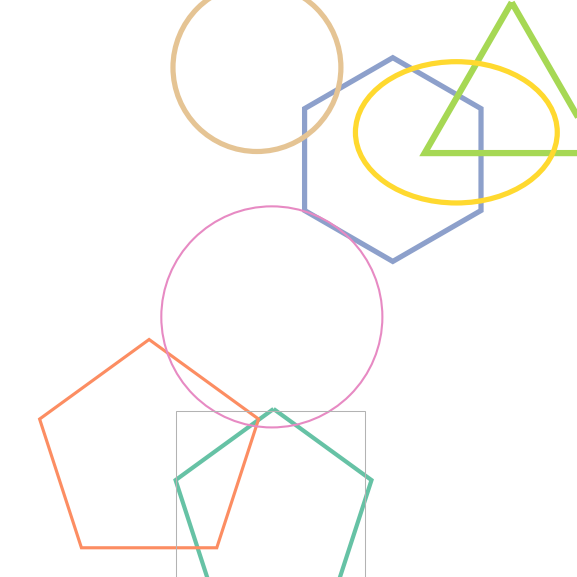[{"shape": "pentagon", "thickness": 2, "radius": 0.89, "center": [0.474, 0.113]}, {"shape": "pentagon", "thickness": 1.5, "radius": 1.0, "center": [0.258, 0.212]}, {"shape": "hexagon", "thickness": 2.5, "radius": 0.88, "center": [0.68, 0.723]}, {"shape": "circle", "thickness": 1, "radius": 0.96, "center": [0.471, 0.45]}, {"shape": "triangle", "thickness": 3, "radius": 0.87, "center": [0.886, 0.821]}, {"shape": "oval", "thickness": 2.5, "radius": 0.87, "center": [0.79, 0.77]}, {"shape": "circle", "thickness": 2.5, "radius": 0.73, "center": [0.445, 0.882]}, {"shape": "square", "thickness": 0.5, "radius": 0.82, "center": [0.468, 0.124]}]